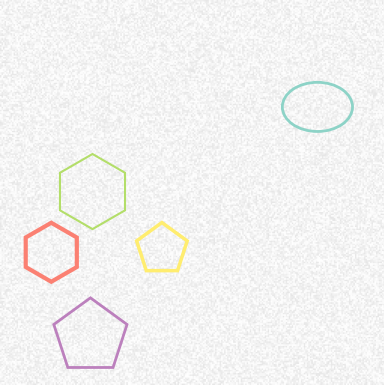[{"shape": "oval", "thickness": 2, "radius": 0.46, "center": [0.824, 0.722]}, {"shape": "hexagon", "thickness": 3, "radius": 0.38, "center": [0.133, 0.345]}, {"shape": "hexagon", "thickness": 1.5, "radius": 0.49, "center": [0.24, 0.502]}, {"shape": "pentagon", "thickness": 2, "radius": 0.5, "center": [0.235, 0.126]}, {"shape": "pentagon", "thickness": 2.5, "radius": 0.35, "center": [0.421, 0.353]}]